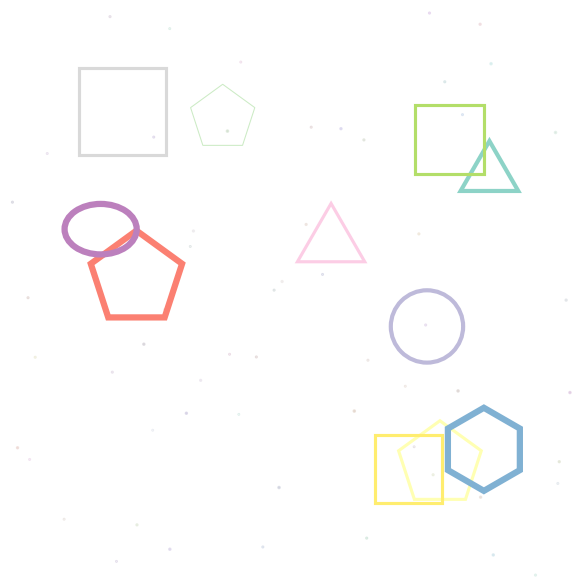[{"shape": "triangle", "thickness": 2, "radius": 0.29, "center": [0.848, 0.697]}, {"shape": "pentagon", "thickness": 1.5, "radius": 0.38, "center": [0.762, 0.195]}, {"shape": "circle", "thickness": 2, "radius": 0.31, "center": [0.739, 0.434]}, {"shape": "pentagon", "thickness": 3, "radius": 0.42, "center": [0.236, 0.517]}, {"shape": "hexagon", "thickness": 3, "radius": 0.36, "center": [0.838, 0.221]}, {"shape": "square", "thickness": 1.5, "radius": 0.3, "center": [0.778, 0.758]}, {"shape": "triangle", "thickness": 1.5, "radius": 0.34, "center": [0.573, 0.58]}, {"shape": "square", "thickness": 1.5, "radius": 0.38, "center": [0.213, 0.806]}, {"shape": "oval", "thickness": 3, "radius": 0.31, "center": [0.174, 0.602]}, {"shape": "pentagon", "thickness": 0.5, "radius": 0.29, "center": [0.386, 0.795]}, {"shape": "square", "thickness": 1.5, "radius": 0.29, "center": [0.707, 0.187]}]